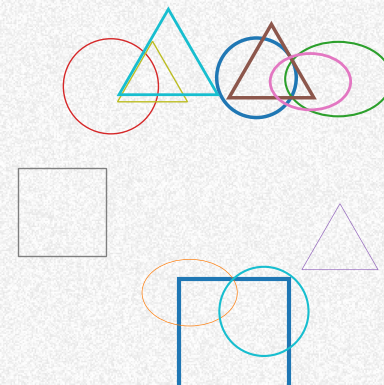[{"shape": "square", "thickness": 3, "radius": 0.71, "center": [0.608, 0.132]}, {"shape": "circle", "thickness": 2.5, "radius": 0.52, "center": [0.666, 0.798]}, {"shape": "oval", "thickness": 0.5, "radius": 0.62, "center": [0.493, 0.24]}, {"shape": "oval", "thickness": 1.5, "radius": 0.69, "center": [0.879, 0.795]}, {"shape": "circle", "thickness": 1, "radius": 0.62, "center": [0.288, 0.776]}, {"shape": "triangle", "thickness": 0.5, "radius": 0.57, "center": [0.883, 0.357]}, {"shape": "triangle", "thickness": 2.5, "radius": 0.64, "center": [0.705, 0.81]}, {"shape": "oval", "thickness": 2, "radius": 0.52, "center": [0.806, 0.788]}, {"shape": "square", "thickness": 1, "radius": 0.57, "center": [0.162, 0.449]}, {"shape": "triangle", "thickness": 1, "radius": 0.52, "center": [0.396, 0.788]}, {"shape": "triangle", "thickness": 2, "radius": 0.74, "center": [0.437, 0.828]}, {"shape": "circle", "thickness": 1.5, "radius": 0.58, "center": [0.686, 0.191]}]